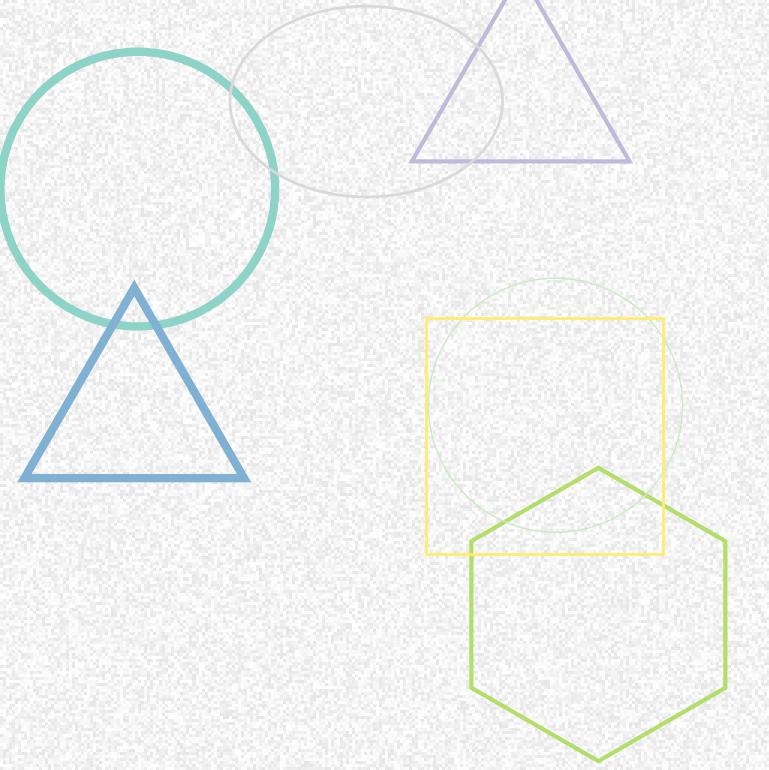[{"shape": "circle", "thickness": 3, "radius": 0.89, "center": [0.179, 0.754]}, {"shape": "triangle", "thickness": 1.5, "radius": 0.82, "center": [0.676, 0.872]}, {"shape": "triangle", "thickness": 3, "radius": 0.82, "center": [0.174, 0.461]}, {"shape": "hexagon", "thickness": 1.5, "radius": 0.95, "center": [0.777, 0.202]}, {"shape": "oval", "thickness": 1, "radius": 0.88, "center": [0.476, 0.868]}, {"shape": "circle", "thickness": 0.5, "radius": 0.83, "center": [0.721, 0.474]}, {"shape": "square", "thickness": 1, "radius": 0.77, "center": [0.707, 0.433]}]